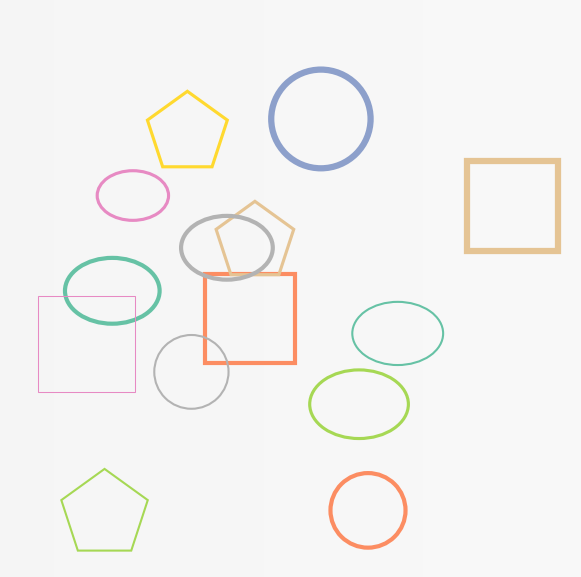[{"shape": "oval", "thickness": 2, "radius": 0.41, "center": [0.193, 0.496]}, {"shape": "oval", "thickness": 1, "radius": 0.39, "center": [0.684, 0.422]}, {"shape": "circle", "thickness": 2, "radius": 0.32, "center": [0.633, 0.115]}, {"shape": "square", "thickness": 2, "radius": 0.39, "center": [0.43, 0.448]}, {"shape": "circle", "thickness": 3, "radius": 0.43, "center": [0.552, 0.793]}, {"shape": "oval", "thickness": 1.5, "radius": 0.31, "center": [0.229, 0.661]}, {"shape": "square", "thickness": 0.5, "radius": 0.42, "center": [0.149, 0.404]}, {"shape": "pentagon", "thickness": 1, "radius": 0.39, "center": [0.18, 0.109]}, {"shape": "oval", "thickness": 1.5, "radius": 0.42, "center": [0.618, 0.299]}, {"shape": "pentagon", "thickness": 1.5, "radius": 0.36, "center": [0.322, 0.769]}, {"shape": "pentagon", "thickness": 1.5, "radius": 0.35, "center": [0.439, 0.58]}, {"shape": "square", "thickness": 3, "radius": 0.39, "center": [0.882, 0.643]}, {"shape": "circle", "thickness": 1, "radius": 0.32, "center": [0.329, 0.355]}, {"shape": "oval", "thickness": 2, "radius": 0.39, "center": [0.39, 0.57]}]